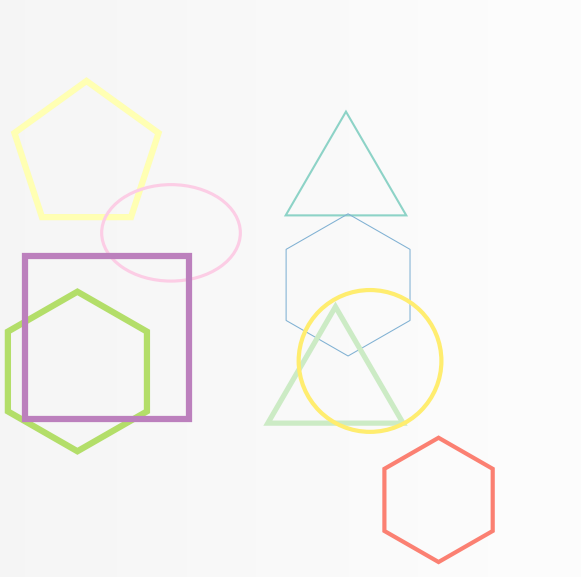[{"shape": "triangle", "thickness": 1, "radius": 0.6, "center": [0.595, 0.686]}, {"shape": "pentagon", "thickness": 3, "radius": 0.65, "center": [0.149, 0.729]}, {"shape": "hexagon", "thickness": 2, "radius": 0.54, "center": [0.755, 0.134]}, {"shape": "hexagon", "thickness": 0.5, "radius": 0.62, "center": [0.599, 0.506]}, {"shape": "hexagon", "thickness": 3, "radius": 0.69, "center": [0.133, 0.356]}, {"shape": "oval", "thickness": 1.5, "radius": 0.6, "center": [0.294, 0.596]}, {"shape": "square", "thickness": 3, "radius": 0.7, "center": [0.185, 0.415]}, {"shape": "triangle", "thickness": 2.5, "radius": 0.67, "center": [0.577, 0.334]}, {"shape": "circle", "thickness": 2, "radius": 0.61, "center": [0.637, 0.374]}]